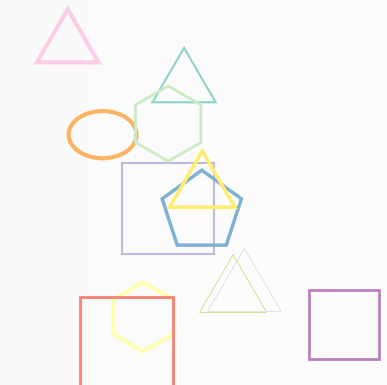[{"shape": "triangle", "thickness": 1.5, "radius": 0.47, "center": [0.475, 0.781]}, {"shape": "hexagon", "thickness": 3, "radius": 0.45, "center": [0.369, 0.177]}, {"shape": "square", "thickness": 1.5, "radius": 0.59, "center": [0.433, 0.458]}, {"shape": "square", "thickness": 2, "radius": 0.6, "center": [0.327, 0.108]}, {"shape": "pentagon", "thickness": 2.5, "radius": 0.54, "center": [0.521, 0.45]}, {"shape": "oval", "thickness": 3, "radius": 0.44, "center": [0.265, 0.65]}, {"shape": "triangle", "thickness": 0.5, "radius": 0.5, "center": [0.602, 0.239]}, {"shape": "triangle", "thickness": 3, "radius": 0.46, "center": [0.175, 0.884]}, {"shape": "triangle", "thickness": 0.5, "radius": 0.55, "center": [0.631, 0.246]}, {"shape": "square", "thickness": 2, "radius": 0.45, "center": [0.887, 0.158]}, {"shape": "hexagon", "thickness": 2, "radius": 0.49, "center": [0.434, 0.679]}, {"shape": "triangle", "thickness": 2.5, "radius": 0.49, "center": [0.522, 0.51]}]